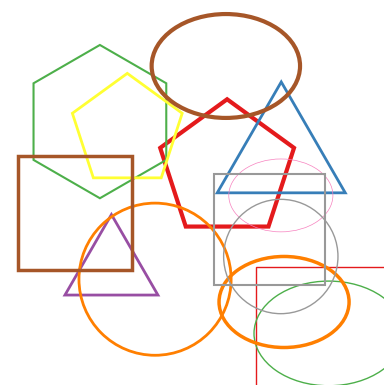[{"shape": "pentagon", "thickness": 3, "radius": 0.91, "center": [0.59, 0.559]}, {"shape": "square", "thickness": 1, "radius": 0.91, "center": [0.846, 0.125]}, {"shape": "triangle", "thickness": 2, "radius": 0.96, "center": [0.731, 0.595]}, {"shape": "hexagon", "thickness": 1.5, "radius": 1.0, "center": [0.259, 0.684]}, {"shape": "oval", "thickness": 1, "radius": 0.97, "center": [0.854, 0.134]}, {"shape": "triangle", "thickness": 2, "radius": 0.7, "center": [0.289, 0.303]}, {"shape": "circle", "thickness": 2, "radius": 0.99, "center": [0.403, 0.275]}, {"shape": "oval", "thickness": 2.5, "radius": 0.84, "center": [0.738, 0.216]}, {"shape": "pentagon", "thickness": 2, "radius": 0.75, "center": [0.331, 0.659]}, {"shape": "square", "thickness": 2.5, "radius": 0.74, "center": [0.195, 0.446]}, {"shape": "oval", "thickness": 3, "radius": 0.96, "center": [0.587, 0.829]}, {"shape": "oval", "thickness": 0.5, "radius": 0.68, "center": [0.729, 0.492]}, {"shape": "square", "thickness": 1.5, "radius": 0.72, "center": [0.7, 0.404]}, {"shape": "circle", "thickness": 1, "radius": 0.74, "center": [0.729, 0.334]}]